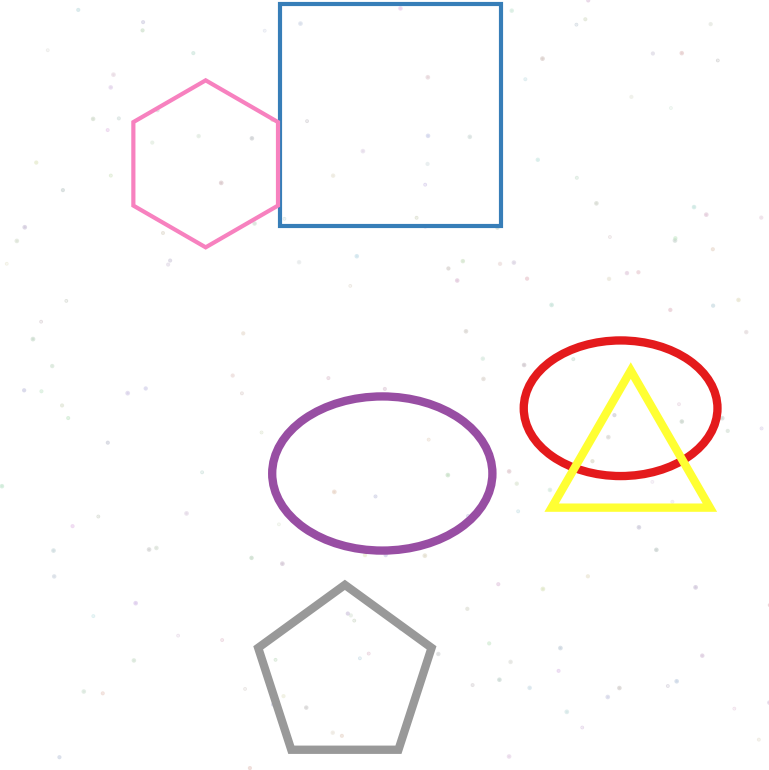[{"shape": "oval", "thickness": 3, "radius": 0.63, "center": [0.806, 0.47]}, {"shape": "square", "thickness": 1.5, "radius": 0.72, "center": [0.507, 0.851]}, {"shape": "oval", "thickness": 3, "radius": 0.71, "center": [0.496, 0.385]}, {"shape": "triangle", "thickness": 3, "radius": 0.59, "center": [0.819, 0.4]}, {"shape": "hexagon", "thickness": 1.5, "radius": 0.54, "center": [0.267, 0.787]}, {"shape": "pentagon", "thickness": 3, "radius": 0.59, "center": [0.448, 0.122]}]